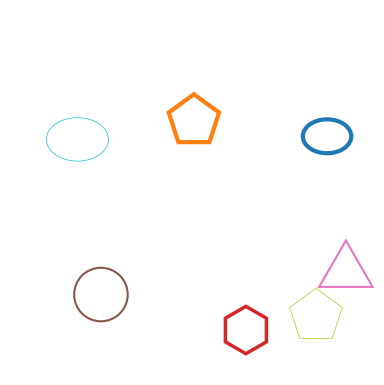[{"shape": "oval", "thickness": 3, "radius": 0.31, "center": [0.85, 0.646]}, {"shape": "pentagon", "thickness": 3, "radius": 0.34, "center": [0.504, 0.686]}, {"shape": "hexagon", "thickness": 2.5, "radius": 0.31, "center": [0.639, 0.143]}, {"shape": "circle", "thickness": 1.5, "radius": 0.35, "center": [0.262, 0.235]}, {"shape": "triangle", "thickness": 1.5, "radius": 0.4, "center": [0.898, 0.295]}, {"shape": "pentagon", "thickness": 0.5, "radius": 0.36, "center": [0.821, 0.179]}, {"shape": "oval", "thickness": 0.5, "radius": 0.4, "center": [0.201, 0.638]}]